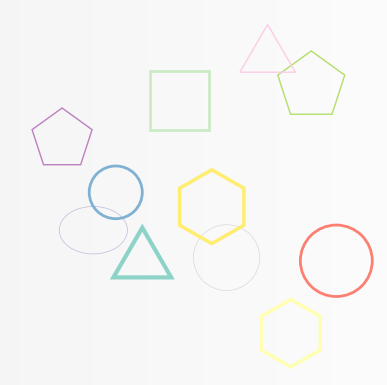[{"shape": "triangle", "thickness": 3, "radius": 0.43, "center": [0.367, 0.323]}, {"shape": "hexagon", "thickness": 2.5, "radius": 0.44, "center": [0.75, 0.135]}, {"shape": "oval", "thickness": 0.5, "radius": 0.44, "center": [0.241, 0.402]}, {"shape": "circle", "thickness": 2, "radius": 0.46, "center": [0.868, 0.323]}, {"shape": "circle", "thickness": 2, "radius": 0.34, "center": [0.299, 0.5]}, {"shape": "pentagon", "thickness": 1, "radius": 0.45, "center": [0.803, 0.777]}, {"shape": "triangle", "thickness": 1, "radius": 0.41, "center": [0.691, 0.854]}, {"shape": "circle", "thickness": 0.5, "radius": 0.43, "center": [0.585, 0.331]}, {"shape": "pentagon", "thickness": 1, "radius": 0.41, "center": [0.16, 0.638]}, {"shape": "square", "thickness": 2, "radius": 0.38, "center": [0.464, 0.739]}, {"shape": "hexagon", "thickness": 2.5, "radius": 0.48, "center": [0.546, 0.463]}]